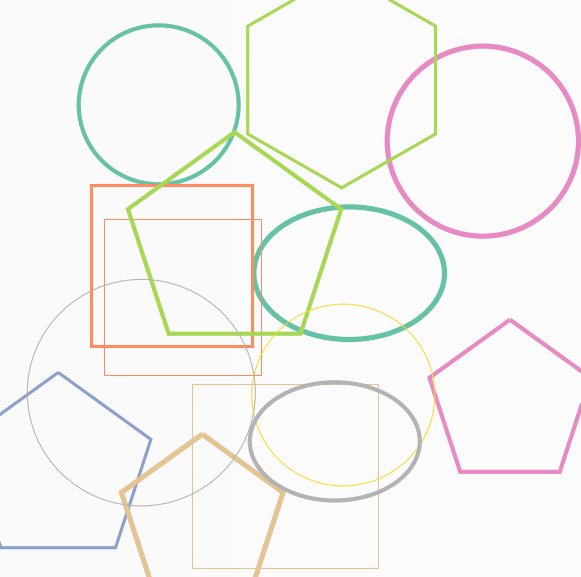[{"shape": "oval", "thickness": 2.5, "radius": 0.82, "center": [0.601, 0.526]}, {"shape": "circle", "thickness": 2, "radius": 0.69, "center": [0.273, 0.818]}, {"shape": "square", "thickness": 0.5, "radius": 0.67, "center": [0.314, 0.485]}, {"shape": "square", "thickness": 1.5, "radius": 0.69, "center": [0.295, 0.54]}, {"shape": "pentagon", "thickness": 1.5, "radius": 0.84, "center": [0.1, 0.186]}, {"shape": "circle", "thickness": 2.5, "radius": 0.82, "center": [0.831, 0.755]}, {"shape": "pentagon", "thickness": 2, "radius": 0.73, "center": [0.877, 0.3]}, {"shape": "pentagon", "thickness": 2, "radius": 0.96, "center": [0.404, 0.577]}, {"shape": "hexagon", "thickness": 1.5, "radius": 0.93, "center": [0.588, 0.86]}, {"shape": "circle", "thickness": 0.5, "radius": 0.79, "center": [0.591, 0.315]}, {"shape": "square", "thickness": 0.5, "radius": 0.8, "center": [0.49, 0.175]}, {"shape": "pentagon", "thickness": 2.5, "radius": 0.73, "center": [0.348, 0.101]}, {"shape": "oval", "thickness": 2, "radius": 0.73, "center": [0.576, 0.235]}, {"shape": "circle", "thickness": 0.5, "radius": 0.98, "center": [0.243, 0.319]}]